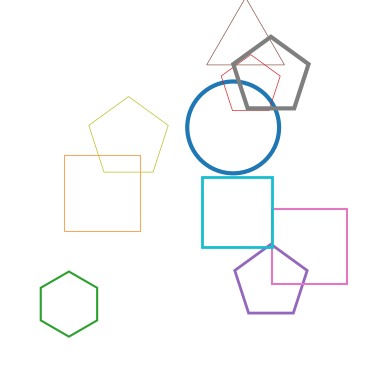[{"shape": "circle", "thickness": 3, "radius": 0.6, "center": [0.606, 0.669]}, {"shape": "square", "thickness": 0.5, "radius": 0.5, "center": [0.265, 0.499]}, {"shape": "hexagon", "thickness": 1.5, "radius": 0.42, "center": [0.179, 0.21]}, {"shape": "pentagon", "thickness": 0.5, "radius": 0.4, "center": [0.651, 0.778]}, {"shape": "pentagon", "thickness": 2, "radius": 0.49, "center": [0.704, 0.267]}, {"shape": "triangle", "thickness": 0.5, "radius": 0.58, "center": [0.638, 0.89]}, {"shape": "square", "thickness": 1.5, "radius": 0.49, "center": [0.805, 0.359]}, {"shape": "pentagon", "thickness": 3, "radius": 0.51, "center": [0.704, 0.802]}, {"shape": "pentagon", "thickness": 0.5, "radius": 0.54, "center": [0.334, 0.641]}, {"shape": "square", "thickness": 2, "radius": 0.45, "center": [0.616, 0.45]}]